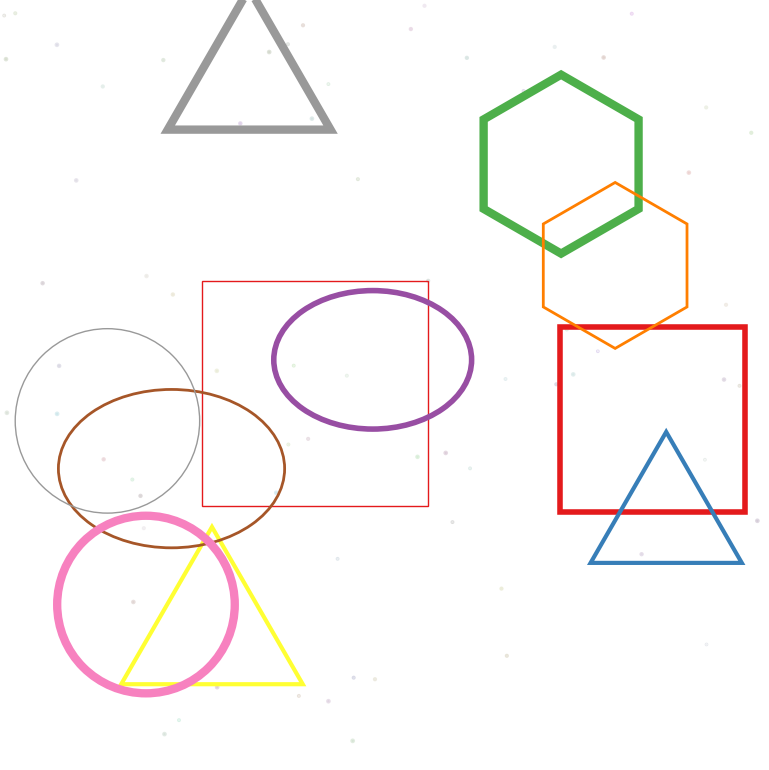[{"shape": "square", "thickness": 2, "radius": 0.6, "center": [0.847, 0.455]}, {"shape": "square", "thickness": 0.5, "radius": 0.73, "center": [0.409, 0.489]}, {"shape": "triangle", "thickness": 1.5, "radius": 0.57, "center": [0.865, 0.326]}, {"shape": "hexagon", "thickness": 3, "radius": 0.58, "center": [0.729, 0.787]}, {"shape": "oval", "thickness": 2, "radius": 0.64, "center": [0.484, 0.533]}, {"shape": "hexagon", "thickness": 1, "radius": 0.54, "center": [0.799, 0.655]}, {"shape": "triangle", "thickness": 1.5, "radius": 0.68, "center": [0.275, 0.179]}, {"shape": "oval", "thickness": 1, "radius": 0.73, "center": [0.223, 0.391]}, {"shape": "circle", "thickness": 3, "radius": 0.58, "center": [0.19, 0.215]}, {"shape": "triangle", "thickness": 3, "radius": 0.61, "center": [0.324, 0.893]}, {"shape": "circle", "thickness": 0.5, "radius": 0.6, "center": [0.14, 0.453]}]